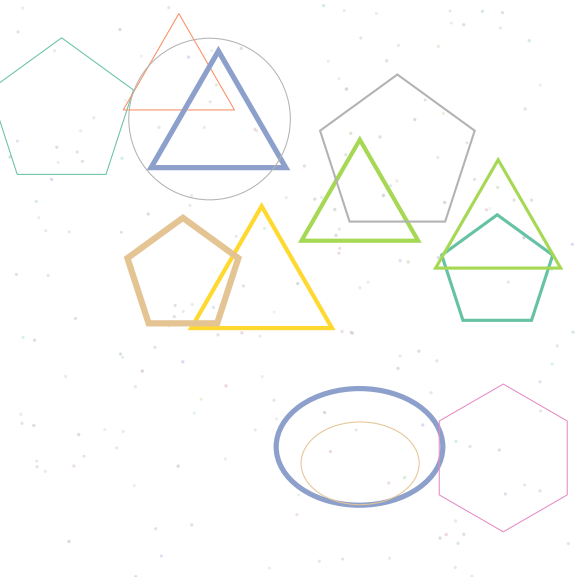[{"shape": "pentagon", "thickness": 1.5, "radius": 0.51, "center": [0.861, 0.526]}, {"shape": "pentagon", "thickness": 0.5, "radius": 0.65, "center": [0.107, 0.803]}, {"shape": "triangle", "thickness": 0.5, "radius": 0.56, "center": [0.31, 0.864]}, {"shape": "oval", "thickness": 2.5, "radius": 0.72, "center": [0.622, 0.225]}, {"shape": "triangle", "thickness": 2.5, "radius": 0.67, "center": [0.378, 0.776]}, {"shape": "hexagon", "thickness": 0.5, "radius": 0.64, "center": [0.871, 0.206]}, {"shape": "triangle", "thickness": 2, "radius": 0.58, "center": [0.623, 0.641]}, {"shape": "triangle", "thickness": 1.5, "radius": 0.63, "center": [0.863, 0.597]}, {"shape": "triangle", "thickness": 2, "radius": 0.7, "center": [0.453, 0.501]}, {"shape": "pentagon", "thickness": 3, "radius": 0.5, "center": [0.317, 0.521]}, {"shape": "oval", "thickness": 0.5, "radius": 0.51, "center": [0.624, 0.197]}, {"shape": "circle", "thickness": 0.5, "radius": 0.7, "center": [0.363, 0.793]}, {"shape": "pentagon", "thickness": 1, "radius": 0.7, "center": [0.688, 0.729]}]